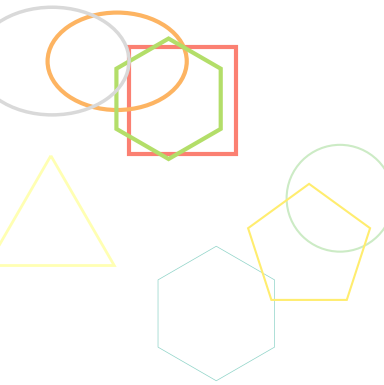[{"shape": "hexagon", "thickness": 0.5, "radius": 0.87, "center": [0.562, 0.186]}, {"shape": "triangle", "thickness": 2, "radius": 0.95, "center": [0.132, 0.405]}, {"shape": "square", "thickness": 3, "radius": 0.7, "center": [0.474, 0.739]}, {"shape": "oval", "thickness": 3, "radius": 0.9, "center": [0.304, 0.841]}, {"shape": "hexagon", "thickness": 3, "radius": 0.78, "center": [0.438, 0.743]}, {"shape": "oval", "thickness": 2.5, "radius": 1.0, "center": [0.135, 0.841]}, {"shape": "circle", "thickness": 1.5, "radius": 0.69, "center": [0.883, 0.485]}, {"shape": "pentagon", "thickness": 1.5, "radius": 0.83, "center": [0.803, 0.356]}]